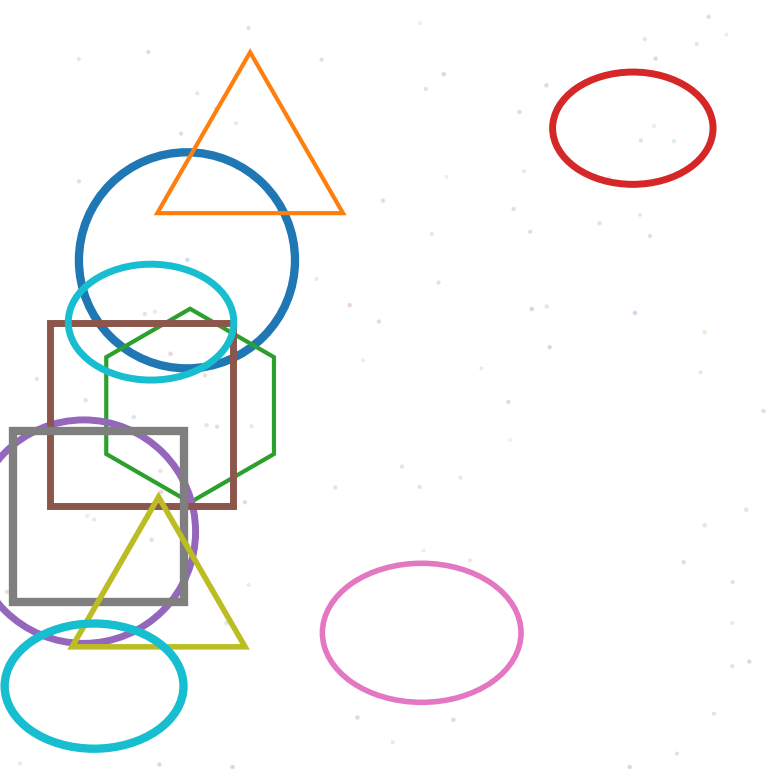[{"shape": "circle", "thickness": 3, "radius": 0.7, "center": [0.243, 0.662]}, {"shape": "triangle", "thickness": 1.5, "radius": 0.7, "center": [0.325, 0.793]}, {"shape": "hexagon", "thickness": 1.5, "radius": 0.63, "center": [0.247, 0.473]}, {"shape": "oval", "thickness": 2.5, "radius": 0.52, "center": [0.822, 0.834]}, {"shape": "circle", "thickness": 2.5, "radius": 0.73, "center": [0.109, 0.31]}, {"shape": "square", "thickness": 2.5, "radius": 0.59, "center": [0.184, 0.462]}, {"shape": "oval", "thickness": 2, "radius": 0.64, "center": [0.548, 0.178]}, {"shape": "square", "thickness": 3, "radius": 0.56, "center": [0.129, 0.329]}, {"shape": "triangle", "thickness": 2, "radius": 0.65, "center": [0.206, 0.225]}, {"shape": "oval", "thickness": 3, "radius": 0.58, "center": [0.122, 0.109]}, {"shape": "oval", "thickness": 2.5, "radius": 0.54, "center": [0.196, 0.582]}]